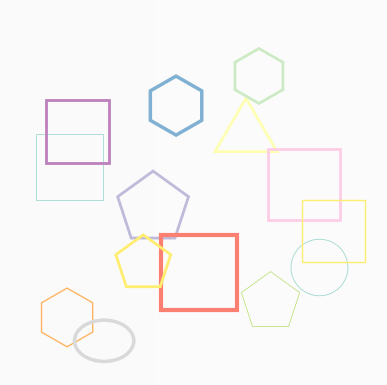[{"shape": "circle", "thickness": 0.5, "radius": 0.37, "center": [0.824, 0.305]}, {"shape": "square", "thickness": 0.5, "radius": 0.43, "center": [0.18, 0.566]}, {"shape": "triangle", "thickness": 2, "radius": 0.46, "center": [0.635, 0.652]}, {"shape": "pentagon", "thickness": 2, "radius": 0.48, "center": [0.395, 0.459]}, {"shape": "square", "thickness": 3, "radius": 0.49, "center": [0.514, 0.292]}, {"shape": "hexagon", "thickness": 2.5, "radius": 0.38, "center": [0.454, 0.726]}, {"shape": "hexagon", "thickness": 1, "radius": 0.38, "center": [0.173, 0.175]}, {"shape": "pentagon", "thickness": 0.5, "radius": 0.4, "center": [0.698, 0.216]}, {"shape": "square", "thickness": 2, "radius": 0.46, "center": [0.784, 0.521]}, {"shape": "oval", "thickness": 2.5, "radius": 0.38, "center": [0.269, 0.115]}, {"shape": "square", "thickness": 2, "radius": 0.41, "center": [0.2, 0.659]}, {"shape": "hexagon", "thickness": 2, "radius": 0.36, "center": [0.668, 0.803]}, {"shape": "pentagon", "thickness": 2, "radius": 0.37, "center": [0.37, 0.316]}, {"shape": "square", "thickness": 1, "radius": 0.41, "center": [0.86, 0.4]}]